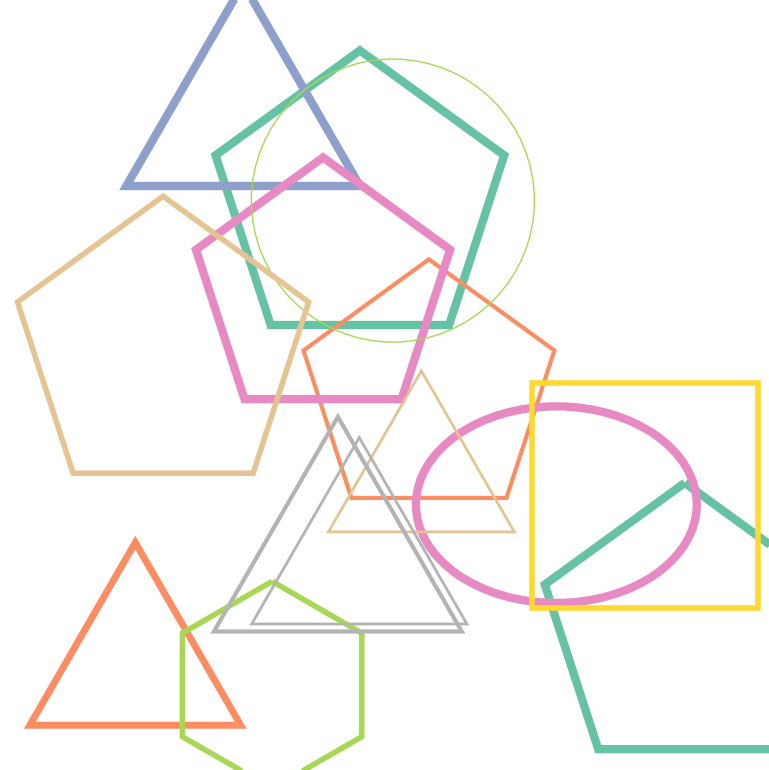[{"shape": "pentagon", "thickness": 3, "radius": 0.99, "center": [0.467, 0.737]}, {"shape": "pentagon", "thickness": 3, "radius": 0.96, "center": [0.889, 0.182]}, {"shape": "pentagon", "thickness": 1.5, "radius": 0.86, "center": [0.557, 0.492]}, {"shape": "triangle", "thickness": 2.5, "radius": 0.79, "center": [0.176, 0.137]}, {"shape": "triangle", "thickness": 3, "radius": 0.88, "center": [0.316, 0.846]}, {"shape": "pentagon", "thickness": 3, "radius": 0.87, "center": [0.42, 0.622]}, {"shape": "oval", "thickness": 3, "radius": 0.91, "center": [0.723, 0.345]}, {"shape": "circle", "thickness": 0.5, "radius": 0.92, "center": [0.51, 0.739]}, {"shape": "hexagon", "thickness": 2, "radius": 0.67, "center": [0.353, 0.11]}, {"shape": "square", "thickness": 2, "radius": 0.73, "center": [0.838, 0.356]}, {"shape": "triangle", "thickness": 1, "radius": 0.7, "center": [0.547, 0.379]}, {"shape": "pentagon", "thickness": 2, "radius": 0.99, "center": [0.212, 0.546]}, {"shape": "triangle", "thickness": 1, "radius": 0.81, "center": [0.467, 0.27]}, {"shape": "triangle", "thickness": 1.5, "radius": 0.93, "center": [0.439, 0.273]}]